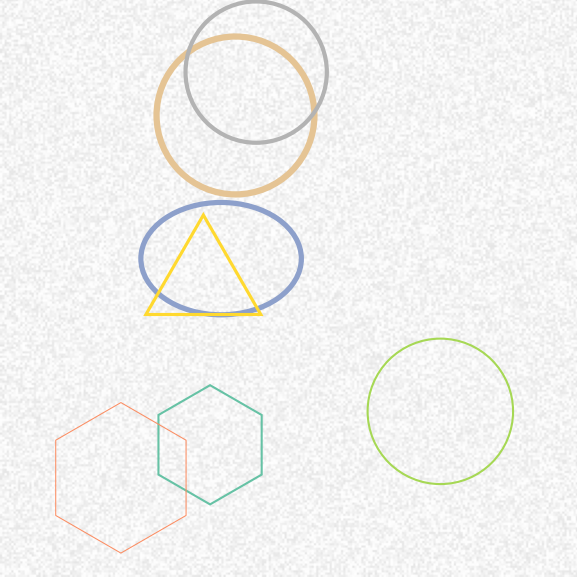[{"shape": "hexagon", "thickness": 1, "radius": 0.52, "center": [0.364, 0.229]}, {"shape": "hexagon", "thickness": 0.5, "radius": 0.65, "center": [0.209, 0.172]}, {"shape": "oval", "thickness": 2.5, "radius": 0.69, "center": [0.383, 0.551]}, {"shape": "circle", "thickness": 1, "radius": 0.63, "center": [0.762, 0.287]}, {"shape": "triangle", "thickness": 1.5, "radius": 0.57, "center": [0.352, 0.512]}, {"shape": "circle", "thickness": 3, "radius": 0.68, "center": [0.408, 0.799]}, {"shape": "circle", "thickness": 2, "radius": 0.61, "center": [0.444, 0.874]}]